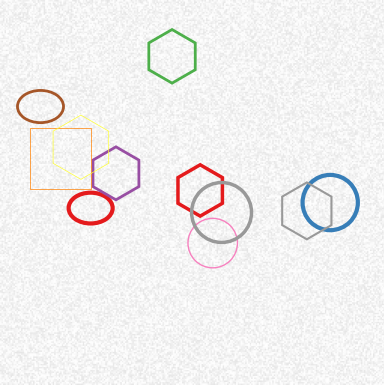[{"shape": "oval", "thickness": 3, "radius": 0.29, "center": [0.235, 0.46]}, {"shape": "hexagon", "thickness": 2.5, "radius": 0.33, "center": [0.52, 0.505]}, {"shape": "circle", "thickness": 3, "radius": 0.36, "center": [0.858, 0.474]}, {"shape": "hexagon", "thickness": 2, "radius": 0.35, "center": [0.447, 0.854]}, {"shape": "hexagon", "thickness": 2, "radius": 0.34, "center": [0.301, 0.55]}, {"shape": "square", "thickness": 0.5, "radius": 0.4, "center": [0.157, 0.589]}, {"shape": "hexagon", "thickness": 0.5, "radius": 0.42, "center": [0.21, 0.618]}, {"shape": "oval", "thickness": 2, "radius": 0.3, "center": [0.105, 0.723]}, {"shape": "circle", "thickness": 1, "radius": 0.32, "center": [0.553, 0.369]}, {"shape": "hexagon", "thickness": 1.5, "radius": 0.37, "center": [0.797, 0.452]}, {"shape": "circle", "thickness": 2.5, "radius": 0.39, "center": [0.576, 0.448]}]